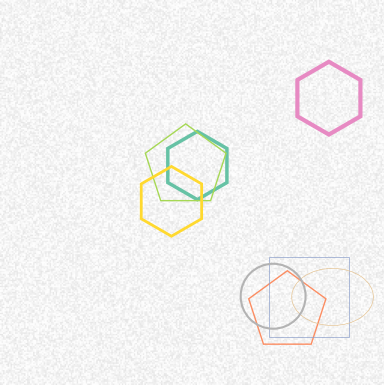[{"shape": "hexagon", "thickness": 2.5, "radius": 0.44, "center": [0.513, 0.57]}, {"shape": "pentagon", "thickness": 1, "radius": 0.53, "center": [0.746, 0.191]}, {"shape": "square", "thickness": 0.5, "radius": 0.52, "center": [0.803, 0.229]}, {"shape": "hexagon", "thickness": 3, "radius": 0.47, "center": [0.854, 0.745]}, {"shape": "pentagon", "thickness": 1, "radius": 0.55, "center": [0.482, 0.568]}, {"shape": "hexagon", "thickness": 2, "radius": 0.45, "center": [0.445, 0.477]}, {"shape": "oval", "thickness": 0.5, "radius": 0.53, "center": [0.864, 0.229]}, {"shape": "circle", "thickness": 1.5, "radius": 0.42, "center": [0.709, 0.231]}]